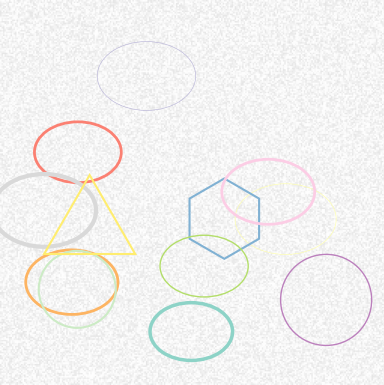[{"shape": "oval", "thickness": 2.5, "radius": 0.54, "center": [0.497, 0.139]}, {"shape": "oval", "thickness": 0.5, "radius": 0.66, "center": [0.742, 0.431]}, {"shape": "oval", "thickness": 0.5, "radius": 0.64, "center": [0.38, 0.803]}, {"shape": "oval", "thickness": 2, "radius": 0.56, "center": [0.202, 0.605]}, {"shape": "hexagon", "thickness": 1.5, "radius": 0.52, "center": [0.583, 0.432]}, {"shape": "oval", "thickness": 2, "radius": 0.6, "center": [0.187, 0.267]}, {"shape": "oval", "thickness": 1, "radius": 0.57, "center": [0.53, 0.309]}, {"shape": "oval", "thickness": 2, "radius": 0.6, "center": [0.697, 0.502]}, {"shape": "oval", "thickness": 3, "radius": 0.68, "center": [0.114, 0.454]}, {"shape": "circle", "thickness": 1, "radius": 0.59, "center": [0.847, 0.221]}, {"shape": "circle", "thickness": 1.5, "radius": 0.5, "center": [0.201, 0.248]}, {"shape": "triangle", "thickness": 1.5, "radius": 0.68, "center": [0.233, 0.409]}]